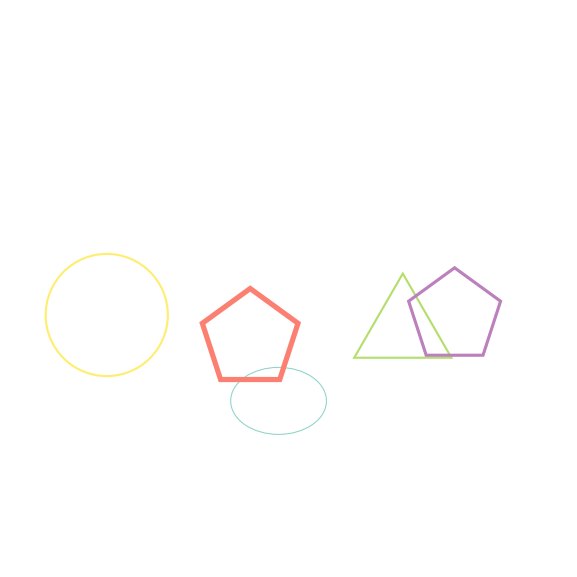[{"shape": "oval", "thickness": 0.5, "radius": 0.41, "center": [0.482, 0.305]}, {"shape": "pentagon", "thickness": 2.5, "radius": 0.44, "center": [0.433, 0.412]}, {"shape": "triangle", "thickness": 1, "radius": 0.49, "center": [0.698, 0.428]}, {"shape": "pentagon", "thickness": 1.5, "radius": 0.42, "center": [0.787, 0.452]}, {"shape": "circle", "thickness": 1, "radius": 0.53, "center": [0.185, 0.454]}]